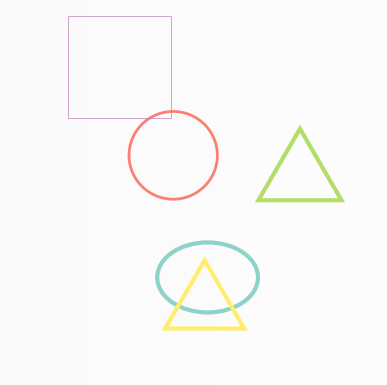[{"shape": "oval", "thickness": 3, "radius": 0.65, "center": [0.536, 0.279]}, {"shape": "circle", "thickness": 2, "radius": 0.57, "center": [0.447, 0.597]}, {"shape": "triangle", "thickness": 3, "radius": 0.62, "center": [0.774, 0.542]}, {"shape": "square", "thickness": 0.5, "radius": 0.67, "center": [0.308, 0.826]}, {"shape": "triangle", "thickness": 3, "radius": 0.59, "center": [0.528, 0.206]}]